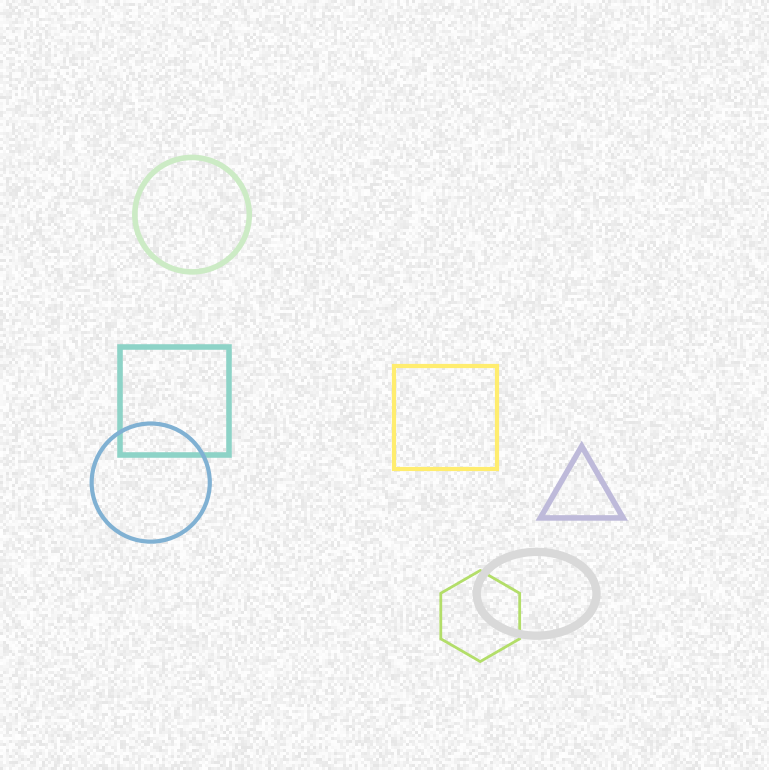[{"shape": "square", "thickness": 2, "radius": 0.35, "center": [0.226, 0.479]}, {"shape": "triangle", "thickness": 2, "radius": 0.31, "center": [0.755, 0.358]}, {"shape": "circle", "thickness": 1.5, "radius": 0.38, "center": [0.196, 0.373]}, {"shape": "hexagon", "thickness": 1, "radius": 0.3, "center": [0.624, 0.2]}, {"shape": "oval", "thickness": 3, "radius": 0.39, "center": [0.697, 0.229]}, {"shape": "circle", "thickness": 2, "radius": 0.37, "center": [0.249, 0.721]}, {"shape": "square", "thickness": 1.5, "radius": 0.33, "center": [0.579, 0.458]}]